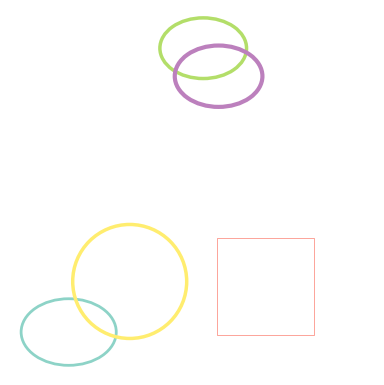[{"shape": "oval", "thickness": 2, "radius": 0.62, "center": [0.178, 0.138]}, {"shape": "square", "thickness": 0.5, "radius": 0.63, "center": [0.69, 0.256]}, {"shape": "oval", "thickness": 2.5, "radius": 0.56, "center": [0.528, 0.875]}, {"shape": "oval", "thickness": 3, "radius": 0.57, "center": [0.568, 0.802]}, {"shape": "circle", "thickness": 2.5, "radius": 0.74, "center": [0.337, 0.269]}]